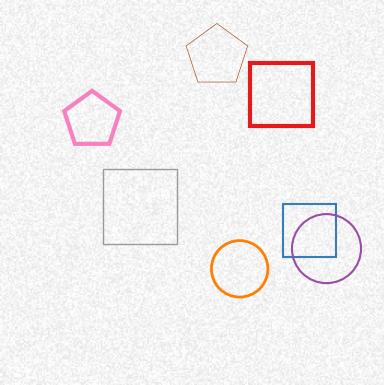[{"shape": "square", "thickness": 3, "radius": 0.41, "center": [0.731, 0.754]}, {"shape": "square", "thickness": 1.5, "radius": 0.35, "center": [0.804, 0.402]}, {"shape": "circle", "thickness": 1.5, "radius": 0.45, "center": [0.848, 0.354]}, {"shape": "circle", "thickness": 2, "radius": 0.37, "center": [0.623, 0.302]}, {"shape": "pentagon", "thickness": 0.5, "radius": 0.42, "center": [0.563, 0.855]}, {"shape": "pentagon", "thickness": 3, "radius": 0.38, "center": [0.239, 0.688]}, {"shape": "square", "thickness": 1, "radius": 0.48, "center": [0.364, 0.464]}]